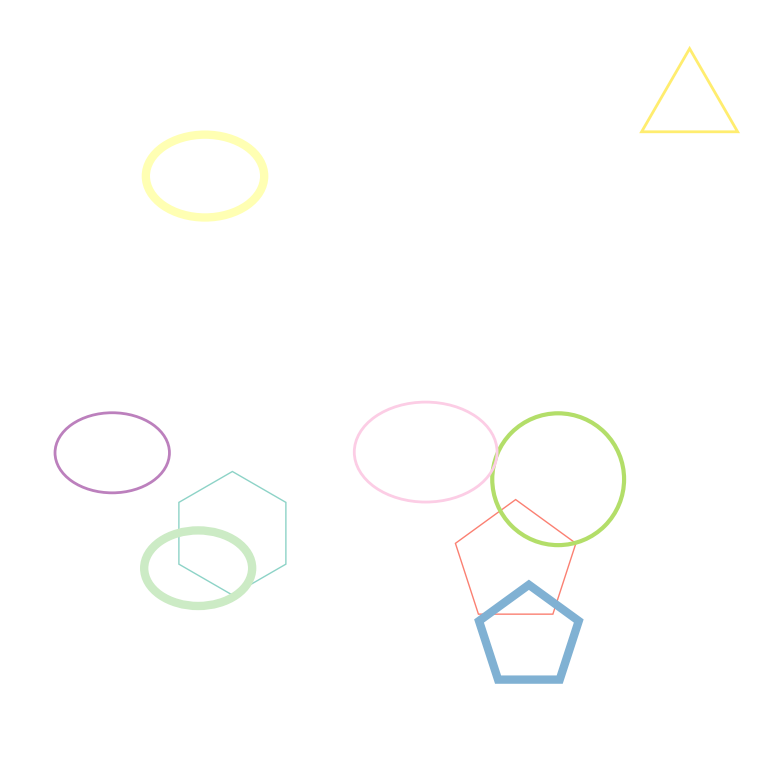[{"shape": "hexagon", "thickness": 0.5, "radius": 0.4, "center": [0.302, 0.307]}, {"shape": "oval", "thickness": 3, "radius": 0.38, "center": [0.266, 0.771]}, {"shape": "pentagon", "thickness": 0.5, "radius": 0.41, "center": [0.67, 0.269]}, {"shape": "pentagon", "thickness": 3, "radius": 0.34, "center": [0.687, 0.172]}, {"shape": "circle", "thickness": 1.5, "radius": 0.43, "center": [0.725, 0.378]}, {"shape": "oval", "thickness": 1, "radius": 0.46, "center": [0.553, 0.413]}, {"shape": "oval", "thickness": 1, "radius": 0.37, "center": [0.146, 0.412]}, {"shape": "oval", "thickness": 3, "radius": 0.35, "center": [0.257, 0.262]}, {"shape": "triangle", "thickness": 1, "radius": 0.36, "center": [0.896, 0.865]}]